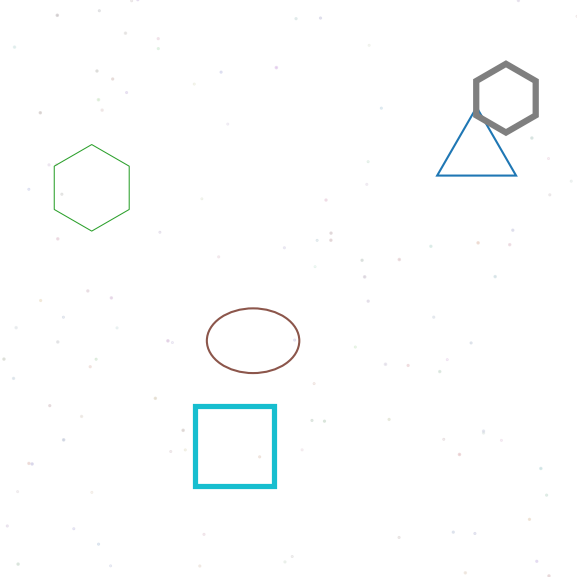[{"shape": "triangle", "thickness": 1, "radius": 0.39, "center": [0.825, 0.735]}, {"shape": "hexagon", "thickness": 0.5, "radius": 0.37, "center": [0.159, 0.674]}, {"shape": "oval", "thickness": 1, "radius": 0.4, "center": [0.438, 0.409]}, {"shape": "hexagon", "thickness": 3, "radius": 0.3, "center": [0.876, 0.829]}, {"shape": "square", "thickness": 2.5, "radius": 0.34, "center": [0.406, 0.226]}]